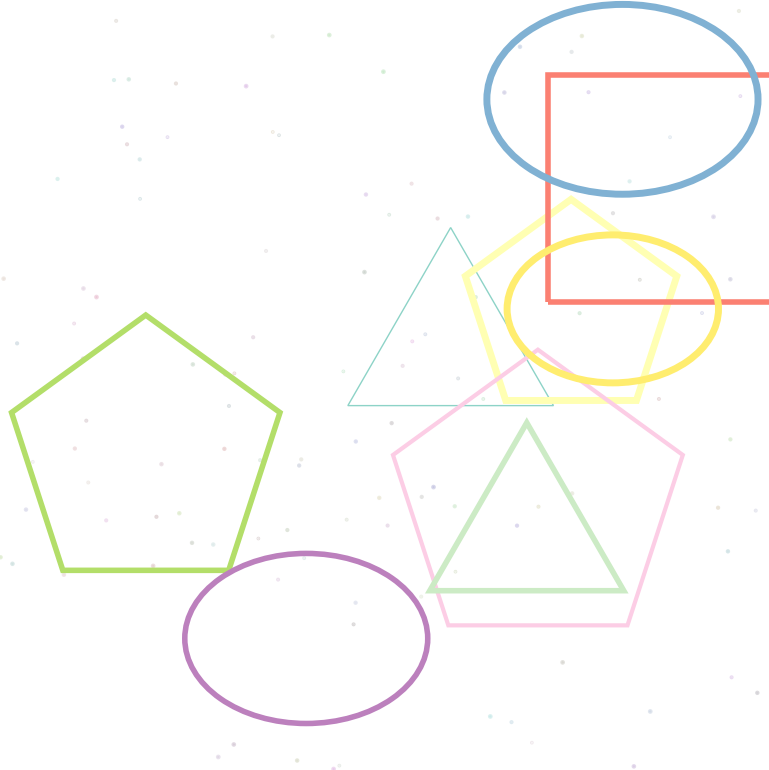[{"shape": "triangle", "thickness": 0.5, "radius": 0.77, "center": [0.585, 0.55]}, {"shape": "pentagon", "thickness": 2.5, "radius": 0.72, "center": [0.742, 0.597]}, {"shape": "square", "thickness": 2, "radius": 0.74, "center": [0.859, 0.755]}, {"shape": "oval", "thickness": 2.5, "radius": 0.88, "center": [0.808, 0.871]}, {"shape": "pentagon", "thickness": 2, "radius": 0.92, "center": [0.189, 0.408]}, {"shape": "pentagon", "thickness": 1.5, "radius": 0.99, "center": [0.699, 0.348]}, {"shape": "oval", "thickness": 2, "radius": 0.79, "center": [0.398, 0.171]}, {"shape": "triangle", "thickness": 2, "radius": 0.73, "center": [0.684, 0.306]}, {"shape": "oval", "thickness": 2.5, "radius": 0.69, "center": [0.796, 0.599]}]